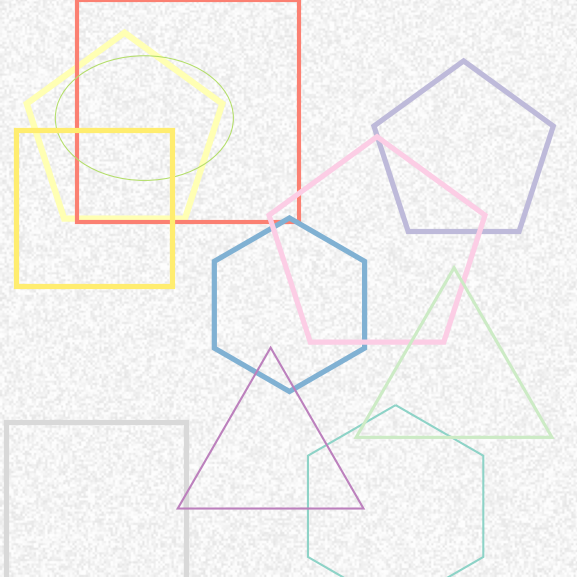[{"shape": "hexagon", "thickness": 1, "radius": 0.88, "center": [0.685, 0.122]}, {"shape": "pentagon", "thickness": 3, "radius": 0.89, "center": [0.216, 0.765]}, {"shape": "pentagon", "thickness": 2.5, "radius": 0.82, "center": [0.803, 0.73]}, {"shape": "square", "thickness": 2, "radius": 0.96, "center": [0.326, 0.807]}, {"shape": "hexagon", "thickness": 2.5, "radius": 0.75, "center": [0.501, 0.471]}, {"shape": "oval", "thickness": 0.5, "radius": 0.77, "center": [0.25, 0.795]}, {"shape": "pentagon", "thickness": 2.5, "radius": 0.98, "center": [0.653, 0.566]}, {"shape": "square", "thickness": 2.5, "radius": 0.78, "center": [0.167, 0.113]}, {"shape": "triangle", "thickness": 1, "radius": 0.93, "center": [0.469, 0.211]}, {"shape": "triangle", "thickness": 1.5, "radius": 0.98, "center": [0.786, 0.34]}, {"shape": "square", "thickness": 2.5, "radius": 0.68, "center": [0.162, 0.64]}]